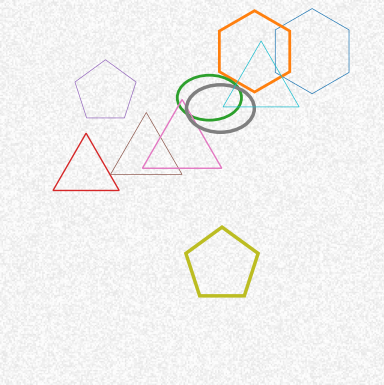[{"shape": "hexagon", "thickness": 0.5, "radius": 0.55, "center": [0.811, 0.867]}, {"shape": "hexagon", "thickness": 2, "radius": 0.53, "center": [0.661, 0.867]}, {"shape": "oval", "thickness": 2, "radius": 0.42, "center": [0.544, 0.746]}, {"shape": "triangle", "thickness": 1, "radius": 0.5, "center": [0.224, 0.555]}, {"shape": "pentagon", "thickness": 0.5, "radius": 0.42, "center": [0.274, 0.761]}, {"shape": "triangle", "thickness": 0.5, "radius": 0.54, "center": [0.38, 0.601]}, {"shape": "triangle", "thickness": 1, "radius": 0.6, "center": [0.473, 0.623]}, {"shape": "oval", "thickness": 2.5, "radius": 0.44, "center": [0.573, 0.718]}, {"shape": "pentagon", "thickness": 2.5, "radius": 0.49, "center": [0.577, 0.311]}, {"shape": "triangle", "thickness": 0.5, "radius": 0.57, "center": [0.678, 0.779]}]